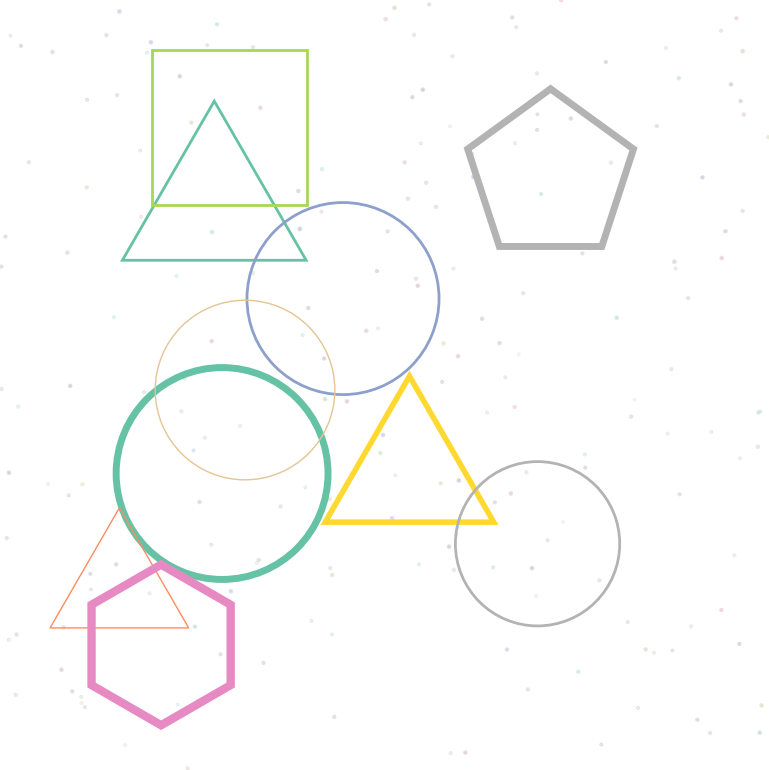[{"shape": "triangle", "thickness": 1, "radius": 0.69, "center": [0.278, 0.731]}, {"shape": "circle", "thickness": 2.5, "radius": 0.69, "center": [0.288, 0.385]}, {"shape": "triangle", "thickness": 0.5, "radius": 0.52, "center": [0.155, 0.236]}, {"shape": "circle", "thickness": 1, "radius": 0.62, "center": [0.445, 0.612]}, {"shape": "hexagon", "thickness": 3, "radius": 0.52, "center": [0.209, 0.162]}, {"shape": "square", "thickness": 1, "radius": 0.5, "center": [0.298, 0.834]}, {"shape": "triangle", "thickness": 2, "radius": 0.63, "center": [0.532, 0.385]}, {"shape": "circle", "thickness": 0.5, "radius": 0.58, "center": [0.318, 0.493]}, {"shape": "pentagon", "thickness": 2.5, "radius": 0.57, "center": [0.715, 0.771]}, {"shape": "circle", "thickness": 1, "radius": 0.53, "center": [0.698, 0.294]}]